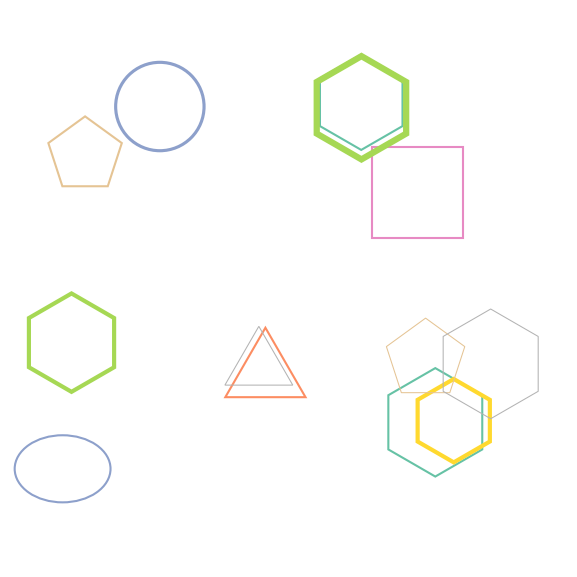[{"shape": "hexagon", "thickness": 1, "radius": 0.41, "center": [0.625, 0.822]}, {"shape": "hexagon", "thickness": 1, "radius": 0.47, "center": [0.754, 0.268]}, {"shape": "triangle", "thickness": 1, "radius": 0.4, "center": [0.46, 0.351]}, {"shape": "oval", "thickness": 1, "radius": 0.41, "center": [0.108, 0.187]}, {"shape": "circle", "thickness": 1.5, "radius": 0.38, "center": [0.277, 0.815]}, {"shape": "square", "thickness": 1, "radius": 0.39, "center": [0.723, 0.666]}, {"shape": "hexagon", "thickness": 3, "radius": 0.45, "center": [0.626, 0.813]}, {"shape": "hexagon", "thickness": 2, "radius": 0.43, "center": [0.124, 0.406]}, {"shape": "hexagon", "thickness": 2, "radius": 0.36, "center": [0.786, 0.271]}, {"shape": "pentagon", "thickness": 1, "radius": 0.33, "center": [0.147, 0.731]}, {"shape": "pentagon", "thickness": 0.5, "radius": 0.36, "center": [0.737, 0.377]}, {"shape": "triangle", "thickness": 0.5, "radius": 0.34, "center": [0.448, 0.366]}, {"shape": "hexagon", "thickness": 0.5, "radius": 0.47, "center": [0.85, 0.369]}]